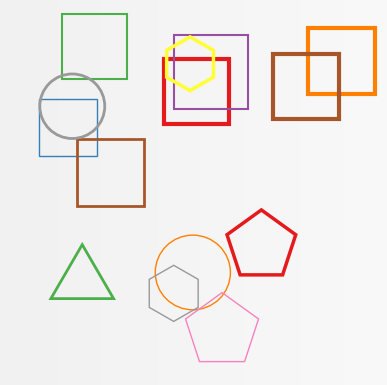[{"shape": "pentagon", "thickness": 2.5, "radius": 0.47, "center": [0.675, 0.362]}, {"shape": "square", "thickness": 3, "radius": 0.42, "center": [0.507, 0.762]}, {"shape": "square", "thickness": 1, "radius": 0.37, "center": [0.175, 0.669]}, {"shape": "square", "thickness": 1.5, "radius": 0.42, "center": [0.244, 0.879]}, {"shape": "triangle", "thickness": 2, "radius": 0.47, "center": [0.212, 0.271]}, {"shape": "square", "thickness": 1.5, "radius": 0.48, "center": [0.545, 0.813]}, {"shape": "square", "thickness": 3, "radius": 0.43, "center": [0.881, 0.841]}, {"shape": "circle", "thickness": 1, "radius": 0.48, "center": [0.498, 0.292]}, {"shape": "hexagon", "thickness": 2.5, "radius": 0.35, "center": [0.49, 0.834]}, {"shape": "square", "thickness": 3, "radius": 0.42, "center": [0.79, 0.776]}, {"shape": "square", "thickness": 2, "radius": 0.43, "center": [0.286, 0.552]}, {"shape": "pentagon", "thickness": 1, "radius": 0.5, "center": [0.573, 0.141]}, {"shape": "circle", "thickness": 2, "radius": 0.42, "center": [0.187, 0.724]}, {"shape": "hexagon", "thickness": 1, "radius": 0.36, "center": [0.448, 0.238]}]